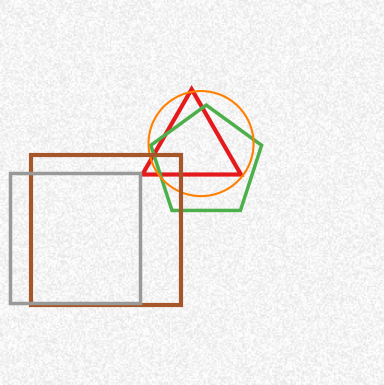[{"shape": "triangle", "thickness": 3, "radius": 0.74, "center": [0.498, 0.621]}, {"shape": "pentagon", "thickness": 2.5, "radius": 0.76, "center": [0.536, 0.576]}, {"shape": "circle", "thickness": 1.5, "radius": 0.68, "center": [0.522, 0.627]}, {"shape": "square", "thickness": 3, "radius": 0.97, "center": [0.275, 0.402]}, {"shape": "square", "thickness": 2.5, "radius": 0.84, "center": [0.194, 0.382]}]